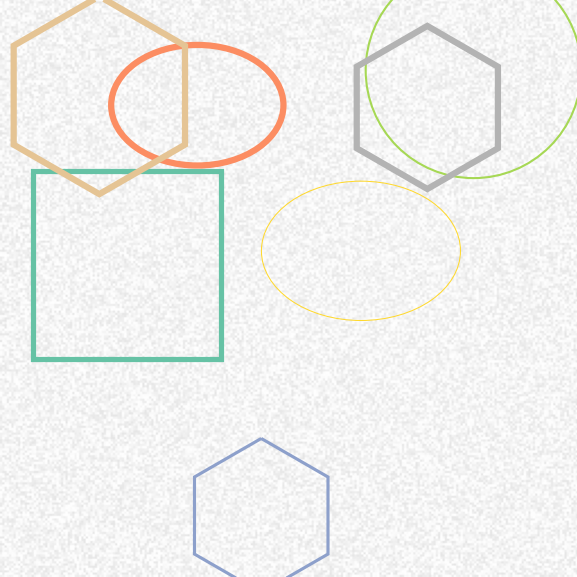[{"shape": "square", "thickness": 2.5, "radius": 0.82, "center": [0.22, 0.54]}, {"shape": "oval", "thickness": 3, "radius": 0.75, "center": [0.342, 0.817]}, {"shape": "hexagon", "thickness": 1.5, "radius": 0.67, "center": [0.452, 0.106]}, {"shape": "circle", "thickness": 1, "radius": 0.93, "center": [0.82, 0.877]}, {"shape": "oval", "thickness": 0.5, "radius": 0.86, "center": [0.625, 0.565]}, {"shape": "hexagon", "thickness": 3, "radius": 0.86, "center": [0.172, 0.834]}, {"shape": "hexagon", "thickness": 3, "radius": 0.71, "center": [0.74, 0.813]}]